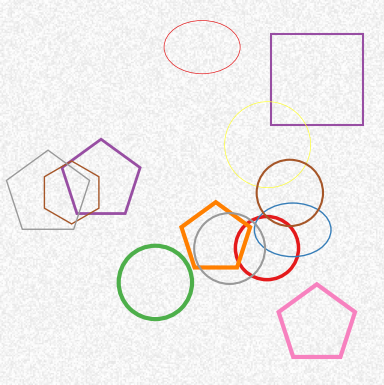[{"shape": "circle", "thickness": 2.5, "radius": 0.41, "center": [0.693, 0.356]}, {"shape": "oval", "thickness": 0.5, "radius": 0.49, "center": [0.525, 0.878]}, {"shape": "oval", "thickness": 1, "radius": 0.5, "center": [0.76, 0.403]}, {"shape": "circle", "thickness": 3, "radius": 0.48, "center": [0.404, 0.266]}, {"shape": "square", "thickness": 1.5, "radius": 0.59, "center": [0.823, 0.793]}, {"shape": "pentagon", "thickness": 2, "radius": 0.53, "center": [0.262, 0.532]}, {"shape": "pentagon", "thickness": 3, "radius": 0.47, "center": [0.56, 0.381]}, {"shape": "circle", "thickness": 0.5, "radius": 0.56, "center": [0.695, 0.624]}, {"shape": "hexagon", "thickness": 1, "radius": 0.41, "center": [0.186, 0.5]}, {"shape": "circle", "thickness": 1.5, "radius": 0.43, "center": [0.753, 0.499]}, {"shape": "pentagon", "thickness": 3, "radius": 0.52, "center": [0.823, 0.157]}, {"shape": "pentagon", "thickness": 1, "radius": 0.57, "center": [0.125, 0.496]}, {"shape": "circle", "thickness": 1.5, "radius": 0.46, "center": [0.596, 0.355]}]